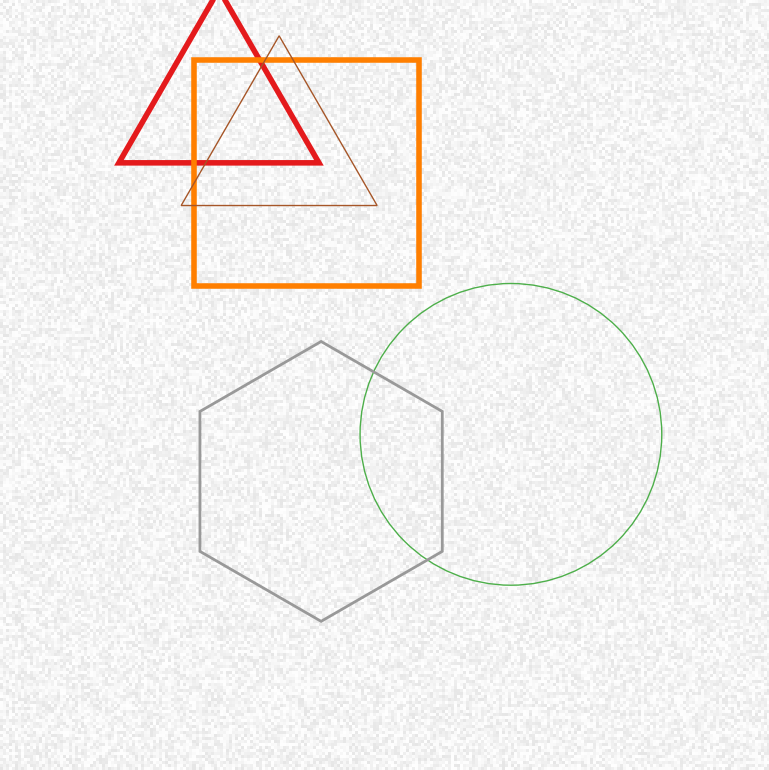[{"shape": "triangle", "thickness": 2, "radius": 0.75, "center": [0.284, 0.864]}, {"shape": "circle", "thickness": 0.5, "radius": 0.98, "center": [0.664, 0.436]}, {"shape": "square", "thickness": 2, "radius": 0.73, "center": [0.398, 0.775]}, {"shape": "triangle", "thickness": 0.5, "radius": 0.73, "center": [0.363, 0.807]}, {"shape": "hexagon", "thickness": 1, "radius": 0.91, "center": [0.417, 0.375]}]